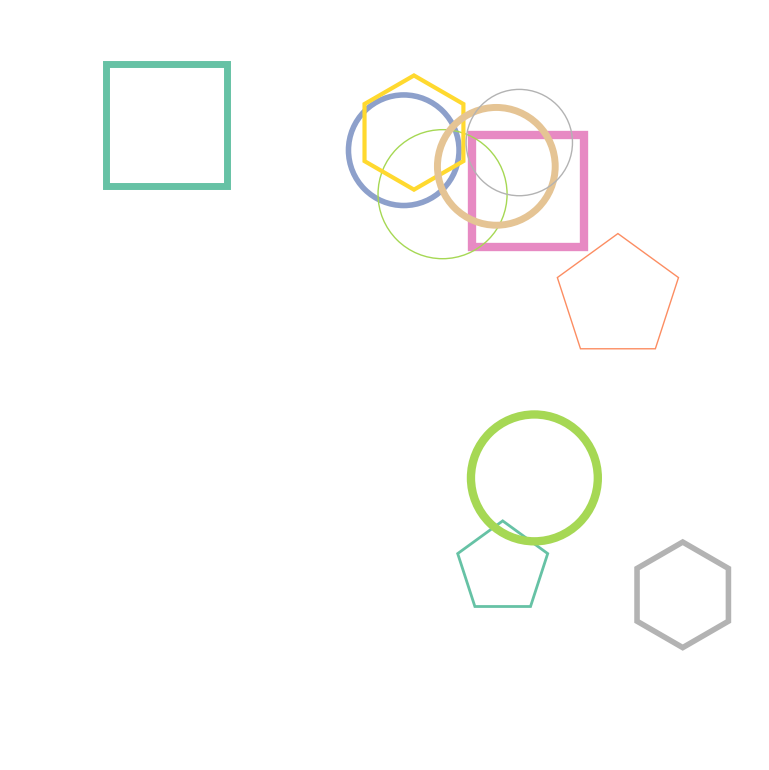[{"shape": "square", "thickness": 2.5, "radius": 0.39, "center": [0.216, 0.838]}, {"shape": "pentagon", "thickness": 1, "radius": 0.31, "center": [0.653, 0.262]}, {"shape": "pentagon", "thickness": 0.5, "radius": 0.41, "center": [0.802, 0.614]}, {"shape": "circle", "thickness": 2, "radius": 0.36, "center": [0.524, 0.805]}, {"shape": "square", "thickness": 3, "radius": 0.36, "center": [0.686, 0.752]}, {"shape": "circle", "thickness": 3, "radius": 0.41, "center": [0.694, 0.379]}, {"shape": "circle", "thickness": 0.5, "radius": 0.42, "center": [0.575, 0.748]}, {"shape": "hexagon", "thickness": 1.5, "radius": 0.37, "center": [0.538, 0.828]}, {"shape": "circle", "thickness": 2.5, "radius": 0.38, "center": [0.645, 0.784]}, {"shape": "circle", "thickness": 0.5, "radius": 0.35, "center": [0.674, 0.815]}, {"shape": "hexagon", "thickness": 2, "radius": 0.34, "center": [0.887, 0.228]}]